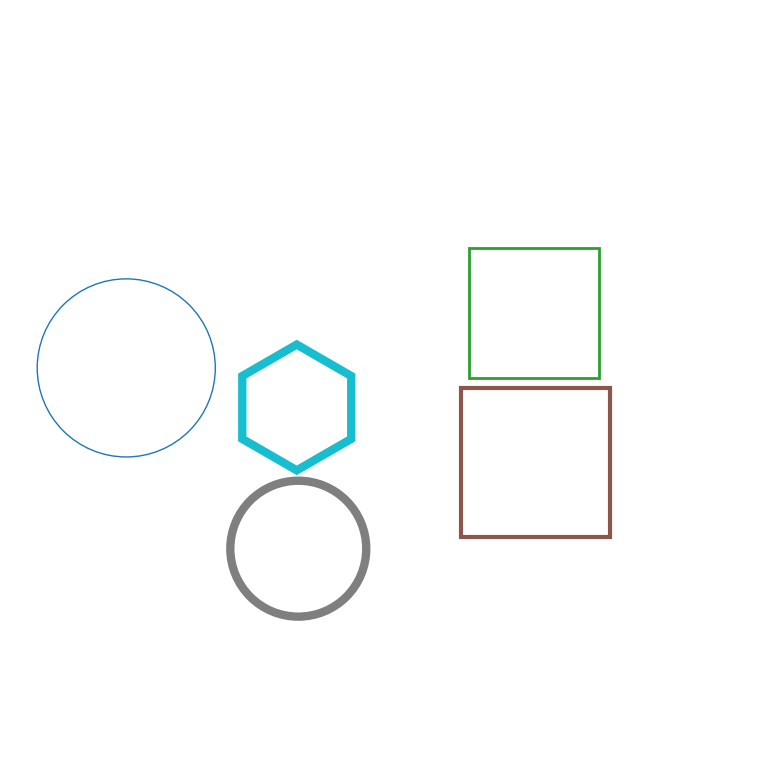[{"shape": "circle", "thickness": 0.5, "radius": 0.58, "center": [0.164, 0.522]}, {"shape": "square", "thickness": 1, "radius": 0.42, "center": [0.693, 0.594]}, {"shape": "square", "thickness": 1.5, "radius": 0.49, "center": [0.695, 0.399]}, {"shape": "circle", "thickness": 3, "radius": 0.44, "center": [0.387, 0.287]}, {"shape": "hexagon", "thickness": 3, "radius": 0.41, "center": [0.385, 0.471]}]